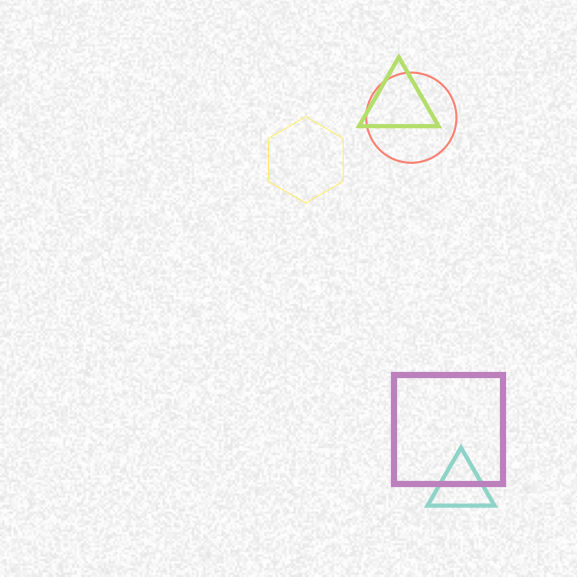[{"shape": "triangle", "thickness": 2, "radius": 0.33, "center": [0.798, 0.157]}, {"shape": "circle", "thickness": 1, "radius": 0.39, "center": [0.712, 0.795]}, {"shape": "triangle", "thickness": 2, "radius": 0.4, "center": [0.691, 0.82]}, {"shape": "square", "thickness": 3, "radius": 0.47, "center": [0.776, 0.255]}, {"shape": "hexagon", "thickness": 0.5, "radius": 0.37, "center": [0.53, 0.722]}]